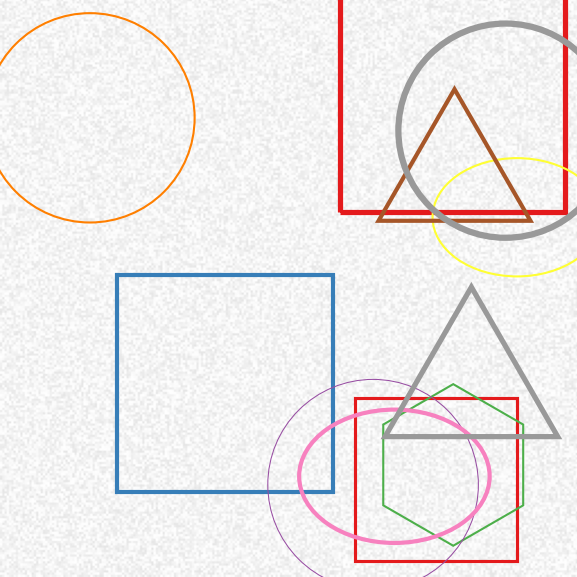[{"shape": "square", "thickness": 2.5, "radius": 0.97, "center": [0.783, 0.826]}, {"shape": "square", "thickness": 1.5, "radius": 0.7, "center": [0.755, 0.169]}, {"shape": "square", "thickness": 2, "radius": 0.94, "center": [0.39, 0.335]}, {"shape": "hexagon", "thickness": 1, "radius": 0.7, "center": [0.785, 0.194]}, {"shape": "circle", "thickness": 0.5, "radius": 0.91, "center": [0.646, 0.16]}, {"shape": "circle", "thickness": 1, "radius": 0.91, "center": [0.156, 0.795]}, {"shape": "oval", "thickness": 1, "radius": 0.73, "center": [0.895, 0.623]}, {"shape": "triangle", "thickness": 2, "radius": 0.76, "center": [0.787, 0.693]}, {"shape": "oval", "thickness": 2, "radius": 0.82, "center": [0.683, 0.174]}, {"shape": "circle", "thickness": 3, "radius": 0.93, "center": [0.875, 0.773]}, {"shape": "triangle", "thickness": 2.5, "radius": 0.86, "center": [0.816, 0.329]}]